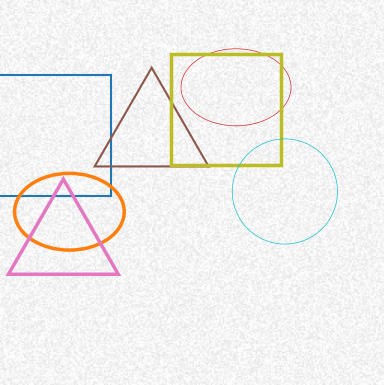[{"shape": "square", "thickness": 1.5, "radius": 0.78, "center": [0.13, 0.647]}, {"shape": "oval", "thickness": 2.5, "radius": 0.71, "center": [0.18, 0.45]}, {"shape": "oval", "thickness": 0.5, "radius": 0.71, "center": [0.613, 0.773]}, {"shape": "triangle", "thickness": 1.5, "radius": 0.85, "center": [0.394, 0.653]}, {"shape": "triangle", "thickness": 2.5, "radius": 0.82, "center": [0.165, 0.37]}, {"shape": "square", "thickness": 2.5, "radius": 0.72, "center": [0.587, 0.715]}, {"shape": "circle", "thickness": 0.5, "radius": 0.68, "center": [0.74, 0.503]}]